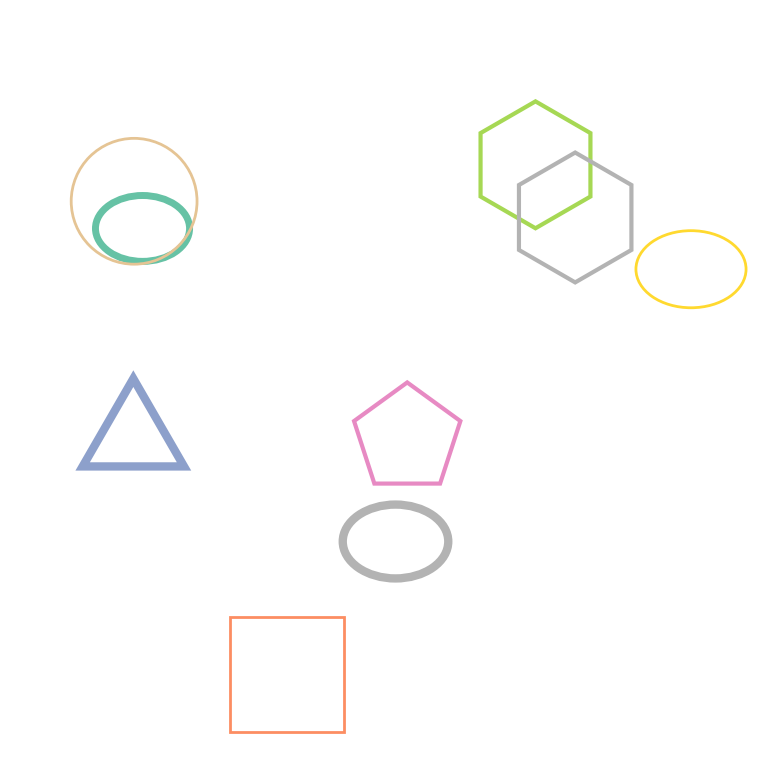[{"shape": "oval", "thickness": 2.5, "radius": 0.31, "center": [0.185, 0.703]}, {"shape": "square", "thickness": 1, "radius": 0.37, "center": [0.373, 0.124]}, {"shape": "triangle", "thickness": 3, "radius": 0.38, "center": [0.173, 0.432]}, {"shape": "pentagon", "thickness": 1.5, "radius": 0.36, "center": [0.529, 0.431]}, {"shape": "hexagon", "thickness": 1.5, "radius": 0.41, "center": [0.695, 0.786]}, {"shape": "oval", "thickness": 1, "radius": 0.36, "center": [0.897, 0.65]}, {"shape": "circle", "thickness": 1, "radius": 0.41, "center": [0.174, 0.739]}, {"shape": "oval", "thickness": 3, "radius": 0.34, "center": [0.514, 0.297]}, {"shape": "hexagon", "thickness": 1.5, "radius": 0.42, "center": [0.747, 0.718]}]